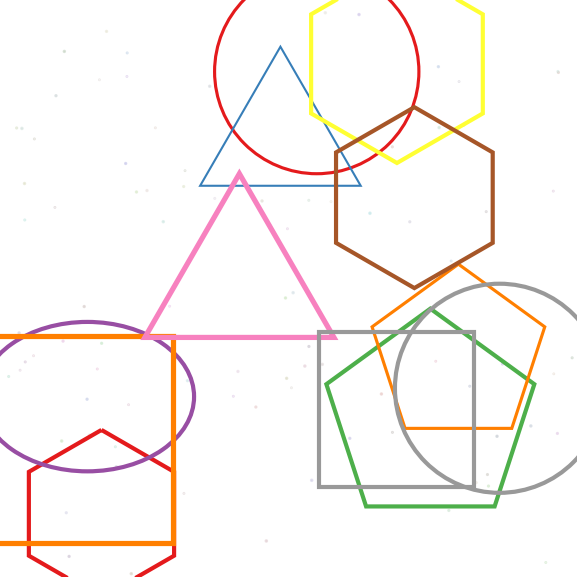[{"shape": "hexagon", "thickness": 2, "radius": 0.73, "center": [0.176, 0.109]}, {"shape": "circle", "thickness": 1.5, "radius": 0.88, "center": [0.548, 0.875]}, {"shape": "triangle", "thickness": 1, "radius": 0.8, "center": [0.486, 0.758]}, {"shape": "pentagon", "thickness": 2, "radius": 0.95, "center": [0.745, 0.275]}, {"shape": "oval", "thickness": 2, "radius": 0.92, "center": [0.151, 0.312]}, {"shape": "pentagon", "thickness": 1.5, "radius": 0.79, "center": [0.794, 0.385]}, {"shape": "square", "thickness": 2.5, "radius": 0.89, "center": [0.12, 0.238]}, {"shape": "hexagon", "thickness": 2, "radius": 0.86, "center": [0.687, 0.889]}, {"shape": "hexagon", "thickness": 2, "radius": 0.78, "center": [0.718, 0.657]}, {"shape": "triangle", "thickness": 2.5, "radius": 0.95, "center": [0.415, 0.509]}, {"shape": "square", "thickness": 2, "radius": 0.67, "center": [0.687, 0.29]}, {"shape": "circle", "thickness": 2, "radius": 0.91, "center": [0.865, 0.327]}]